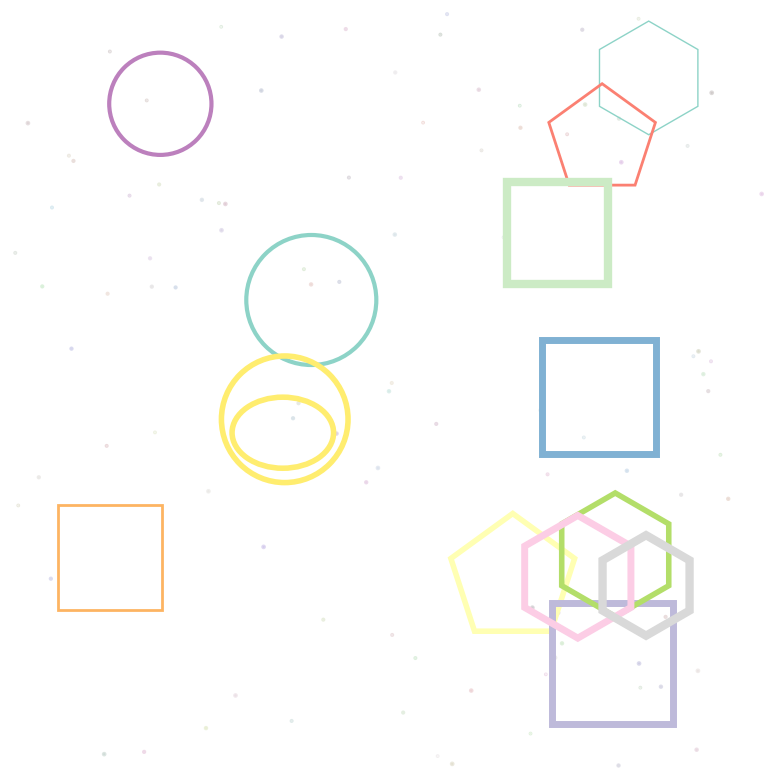[{"shape": "hexagon", "thickness": 0.5, "radius": 0.37, "center": [0.842, 0.899]}, {"shape": "circle", "thickness": 1.5, "radius": 0.42, "center": [0.404, 0.61]}, {"shape": "pentagon", "thickness": 2, "radius": 0.42, "center": [0.666, 0.249]}, {"shape": "square", "thickness": 2.5, "radius": 0.39, "center": [0.796, 0.138]}, {"shape": "pentagon", "thickness": 1, "radius": 0.36, "center": [0.782, 0.818]}, {"shape": "square", "thickness": 2.5, "radius": 0.37, "center": [0.778, 0.484]}, {"shape": "square", "thickness": 1, "radius": 0.34, "center": [0.143, 0.276]}, {"shape": "hexagon", "thickness": 2, "radius": 0.4, "center": [0.799, 0.279]}, {"shape": "hexagon", "thickness": 2.5, "radius": 0.4, "center": [0.75, 0.251]}, {"shape": "hexagon", "thickness": 3, "radius": 0.33, "center": [0.839, 0.24]}, {"shape": "circle", "thickness": 1.5, "radius": 0.33, "center": [0.208, 0.865]}, {"shape": "square", "thickness": 3, "radius": 0.33, "center": [0.724, 0.697]}, {"shape": "oval", "thickness": 2, "radius": 0.33, "center": [0.367, 0.438]}, {"shape": "circle", "thickness": 2, "radius": 0.41, "center": [0.37, 0.455]}]